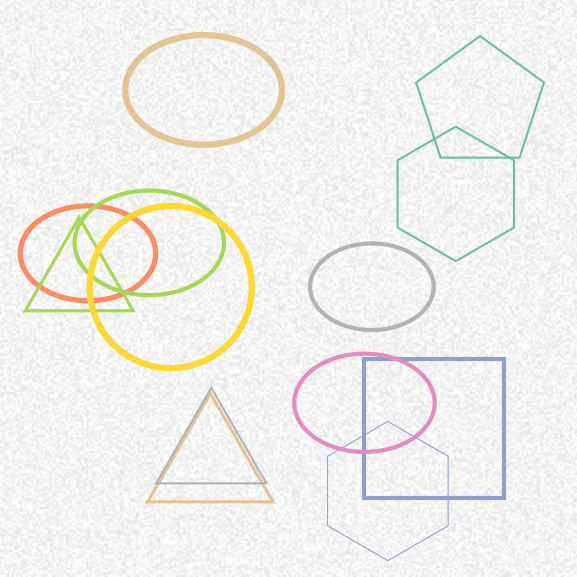[{"shape": "hexagon", "thickness": 1, "radius": 0.58, "center": [0.789, 0.663]}, {"shape": "pentagon", "thickness": 1, "radius": 0.58, "center": [0.831, 0.82]}, {"shape": "oval", "thickness": 2.5, "radius": 0.59, "center": [0.152, 0.56]}, {"shape": "hexagon", "thickness": 0.5, "radius": 0.6, "center": [0.672, 0.149]}, {"shape": "square", "thickness": 2, "radius": 0.6, "center": [0.752, 0.257]}, {"shape": "oval", "thickness": 2, "radius": 0.61, "center": [0.631, 0.302]}, {"shape": "oval", "thickness": 2, "radius": 0.65, "center": [0.258, 0.579]}, {"shape": "triangle", "thickness": 1.5, "radius": 0.54, "center": [0.137, 0.515]}, {"shape": "circle", "thickness": 3, "radius": 0.7, "center": [0.296, 0.502]}, {"shape": "oval", "thickness": 3, "radius": 0.68, "center": [0.353, 0.843]}, {"shape": "triangle", "thickness": 1.5, "radius": 0.63, "center": [0.364, 0.193]}, {"shape": "oval", "thickness": 2, "radius": 0.54, "center": [0.644, 0.503]}, {"shape": "triangle", "thickness": 1, "radius": 0.55, "center": [0.366, 0.217]}]